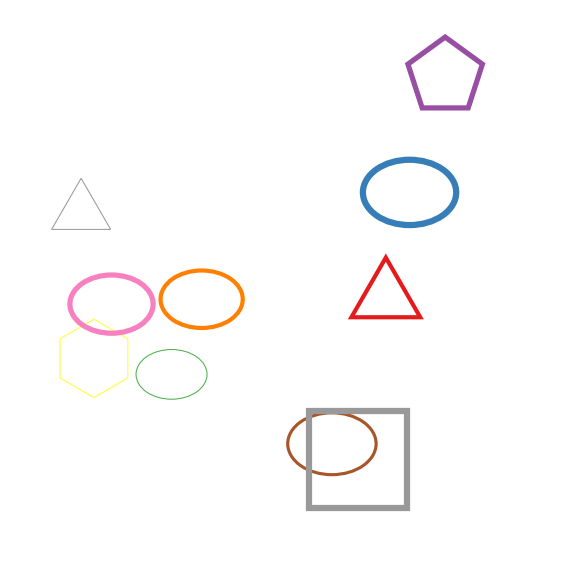[{"shape": "triangle", "thickness": 2, "radius": 0.34, "center": [0.668, 0.484]}, {"shape": "oval", "thickness": 3, "radius": 0.4, "center": [0.709, 0.666]}, {"shape": "oval", "thickness": 0.5, "radius": 0.31, "center": [0.297, 0.351]}, {"shape": "pentagon", "thickness": 2.5, "radius": 0.34, "center": [0.771, 0.867]}, {"shape": "oval", "thickness": 2, "radius": 0.36, "center": [0.349, 0.481]}, {"shape": "hexagon", "thickness": 0.5, "radius": 0.34, "center": [0.163, 0.379]}, {"shape": "oval", "thickness": 1.5, "radius": 0.38, "center": [0.575, 0.231]}, {"shape": "oval", "thickness": 2.5, "radius": 0.36, "center": [0.193, 0.473]}, {"shape": "triangle", "thickness": 0.5, "radius": 0.3, "center": [0.14, 0.631]}, {"shape": "square", "thickness": 3, "radius": 0.42, "center": [0.62, 0.204]}]